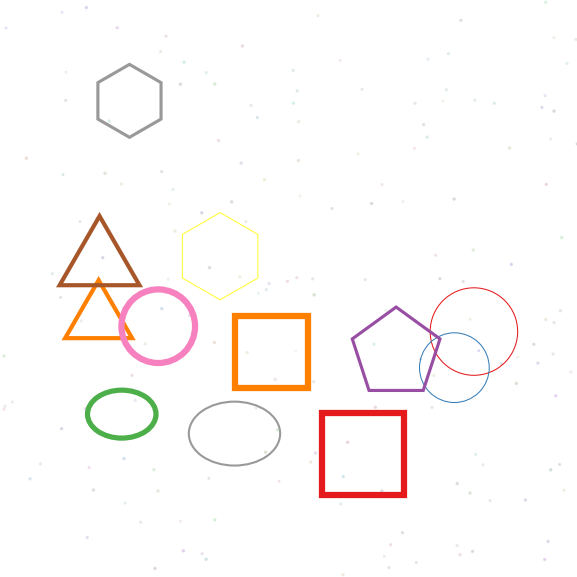[{"shape": "circle", "thickness": 0.5, "radius": 0.38, "center": [0.821, 0.425]}, {"shape": "square", "thickness": 3, "radius": 0.35, "center": [0.629, 0.213]}, {"shape": "circle", "thickness": 0.5, "radius": 0.3, "center": [0.787, 0.362]}, {"shape": "oval", "thickness": 2.5, "radius": 0.3, "center": [0.211, 0.282]}, {"shape": "pentagon", "thickness": 1.5, "radius": 0.4, "center": [0.686, 0.388]}, {"shape": "square", "thickness": 3, "radius": 0.31, "center": [0.47, 0.389]}, {"shape": "triangle", "thickness": 2, "radius": 0.33, "center": [0.171, 0.447]}, {"shape": "hexagon", "thickness": 0.5, "radius": 0.38, "center": [0.381, 0.555]}, {"shape": "triangle", "thickness": 2, "radius": 0.4, "center": [0.172, 0.545]}, {"shape": "circle", "thickness": 3, "radius": 0.32, "center": [0.274, 0.434]}, {"shape": "oval", "thickness": 1, "radius": 0.4, "center": [0.406, 0.248]}, {"shape": "hexagon", "thickness": 1.5, "radius": 0.32, "center": [0.224, 0.825]}]